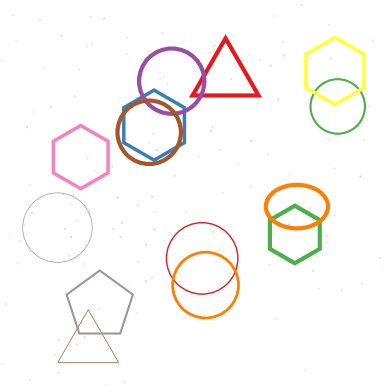[{"shape": "triangle", "thickness": 3, "radius": 0.49, "center": [0.586, 0.802]}, {"shape": "circle", "thickness": 1, "radius": 0.46, "center": [0.525, 0.329]}, {"shape": "hexagon", "thickness": 2.5, "radius": 0.45, "center": [0.4, 0.675]}, {"shape": "hexagon", "thickness": 3, "radius": 0.37, "center": [0.766, 0.391]}, {"shape": "circle", "thickness": 1.5, "radius": 0.35, "center": [0.877, 0.724]}, {"shape": "circle", "thickness": 3, "radius": 0.42, "center": [0.446, 0.789]}, {"shape": "circle", "thickness": 2, "radius": 0.43, "center": [0.534, 0.26]}, {"shape": "oval", "thickness": 3, "radius": 0.4, "center": [0.771, 0.463]}, {"shape": "hexagon", "thickness": 2.5, "radius": 0.43, "center": [0.87, 0.816]}, {"shape": "circle", "thickness": 3, "radius": 0.41, "center": [0.387, 0.656]}, {"shape": "triangle", "thickness": 0.5, "radius": 0.46, "center": [0.229, 0.104]}, {"shape": "hexagon", "thickness": 2.5, "radius": 0.41, "center": [0.21, 0.592]}, {"shape": "circle", "thickness": 0.5, "radius": 0.45, "center": [0.149, 0.409]}, {"shape": "pentagon", "thickness": 1.5, "radius": 0.45, "center": [0.259, 0.207]}]